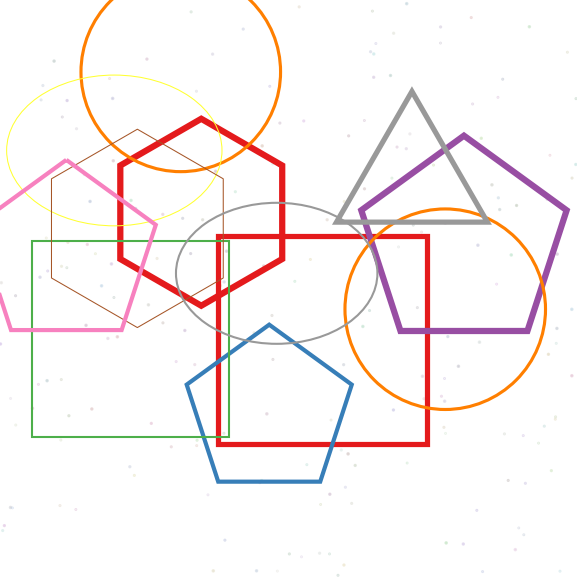[{"shape": "hexagon", "thickness": 3, "radius": 0.81, "center": [0.349, 0.632]}, {"shape": "square", "thickness": 2.5, "radius": 0.9, "center": [0.558, 0.411]}, {"shape": "pentagon", "thickness": 2, "radius": 0.75, "center": [0.466, 0.287]}, {"shape": "square", "thickness": 1, "radius": 0.85, "center": [0.227, 0.412]}, {"shape": "pentagon", "thickness": 3, "radius": 0.93, "center": [0.803, 0.577]}, {"shape": "circle", "thickness": 1.5, "radius": 0.87, "center": [0.771, 0.464]}, {"shape": "circle", "thickness": 1.5, "radius": 0.86, "center": [0.313, 0.875]}, {"shape": "oval", "thickness": 0.5, "radius": 0.93, "center": [0.198, 0.739]}, {"shape": "hexagon", "thickness": 0.5, "radius": 0.86, "center": [0.238, 0.604]}, {"shape": "pentagon", "thickness": 2, "radius": 0.81, "center": [0.115, 0.559]}, {"shape": "triangle", "thickness": 2.5, "radius": 0.75, "center": [0.713, 0.69]}, {"shape": "oval", "thickness": 1, "radius": 0.87, "center": [0.479, 0.526]}]